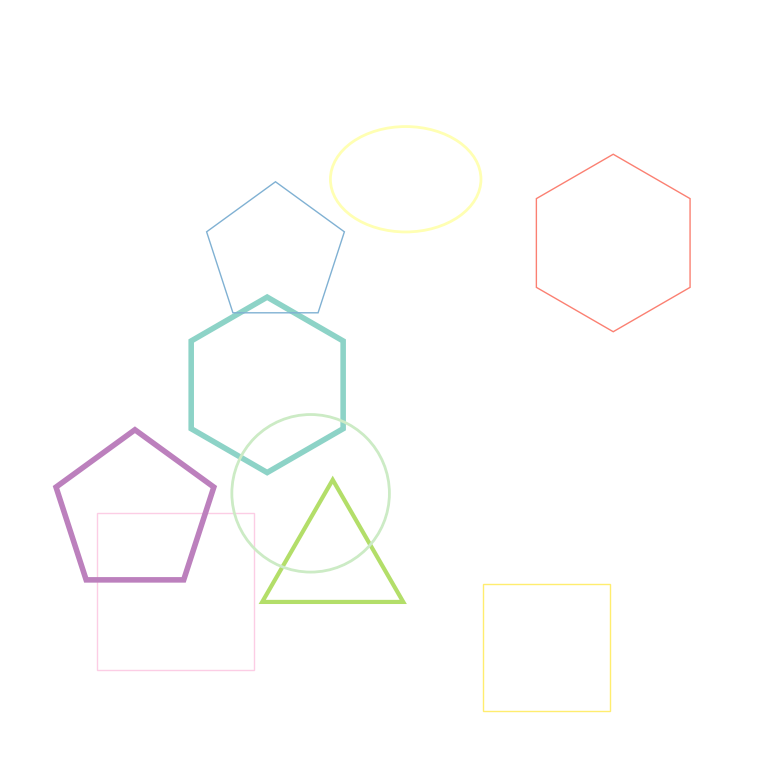[{"shape": "hexagon", "thickness": 2, "radius": 0.57, "center": [0.347, 0.5]}, {"shape": "oval", "thickness": 1, "radius": 0.49, "center": [0.527, 0.767]}, {"shape": "hexagon", "thickness": 0.5, "radius": 0.58, "center": [0.796, 0.684]}, {"shape": "pentagon", "thickness": 0.5, "radius": 0.47, "center": [0.358, 0.67]}, {"shape": "triangle", "thickness": 1.5, "radius": 0.53, "center": [0.432, 0.271]}, {"shape": "square", "thickness": 0.5, "radius": 0.51, "center": [0.228, 0.232]}, {"shape": "pentagon", "thickness": 2, "radius": 0.54, "center": [0.175, 0.334]}, {"shape": "circle", "thickness": 1, "radius": 0.51, "center": [0.403, 0.359]}, {"shape": "square", "thickness": 0.5, "radius": 0.41, "center": [0.709, 0.159]}]